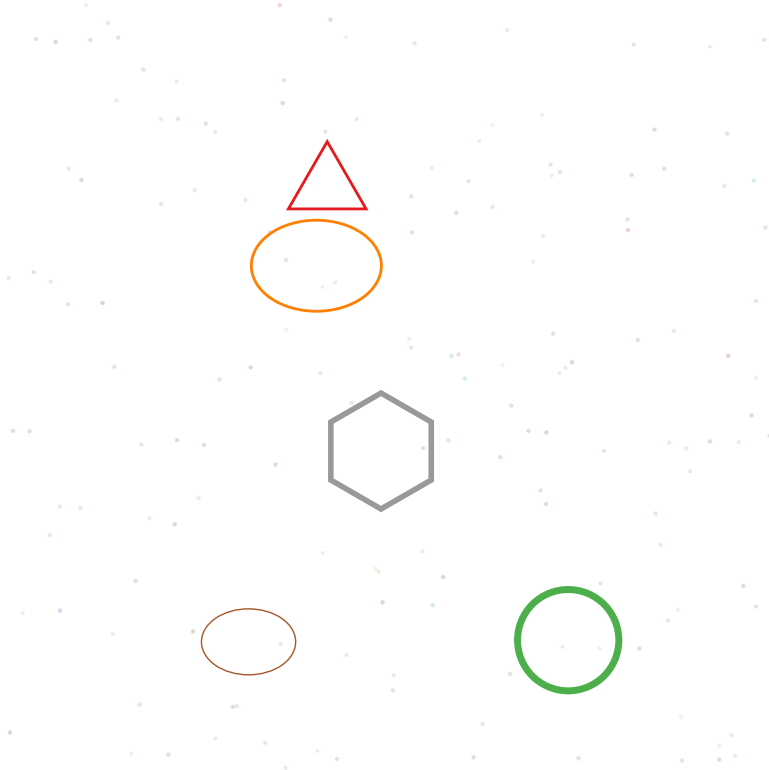[{"shape": "triangle", "thickness": 1, "radius": 0.29, "center": [0.425, 0.758]}, {"shape": "circle", "thickness": 2.5, "radius": 0.33, "center": [0.738, 0.169]}, {"shape": "oval", "thickness": 1, "radius": 0.42, "center": [0.411, 0.655]}, {"shape": "oval", "thickness": 0.5, "radius": 0.31, "center": [0.323, 0.166]}, {"shape": "hexagon", "thickness": 2, "radius": 0.38, "center": [0.495, 0.414]}]